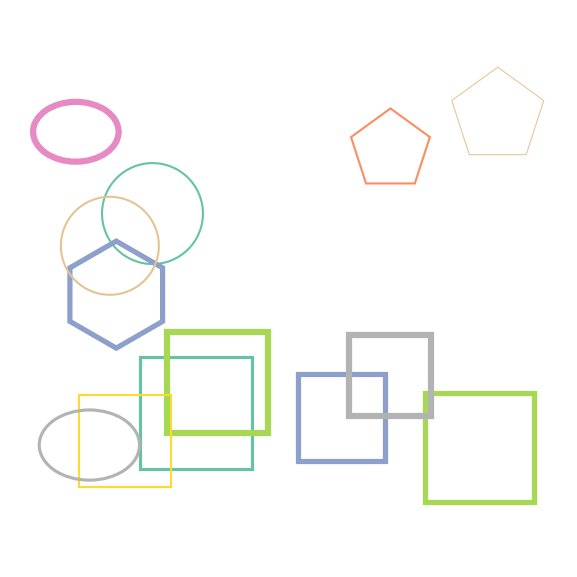[{"shape": "circle", "thickness": 1, "radius": 0.44, "center": [0.264, 0.629]}, {"shape": "square", "thickness": 1.5, "radius": 0.49, "center": [0.34, 0.284]}, {"shape": "pentagon", "thickness": 1, "radius": 0.36, "center": [0.676, 0.74]}, {"shape": "hexagon", "thickness": 2.5, "radius": 0.46, "center": [0.201, 0.489]}, {"shape": "square", "thickness": 2.5, "radius": 0.38, "center": [0.592, 0.275]}, {"shape": "oval", "thickness": 3, "radius": 0.37, "center": [0.131, 0.771]}, {"shape": "square", "thickness": 2.5, "radius": 0.47, "center": [0.83, 0.224]}, {"shape": "square", "thickness": 3, "radius": 0.44, "center": [0.376, 0.336]}, {"shape": "square", "thickness": 1, "radius": 0.4, "center": [0.216, 0.236]}, {"shape": "circle", "thickness": 1, "radius": 0.42, "center": [0.19, 0.574]}, {"shape": "pentagon", "thickness": 0.5, "radius": 0.42, "center": [0.862, 0.799]}, {"shape": "square", "thickness": 3, "radius": 0.35, "center": [0.675, 0.349]}, {"shape": "oval", "thickness": 1.5, "radius": 0.43, "center": [0.155, 0.228]}]